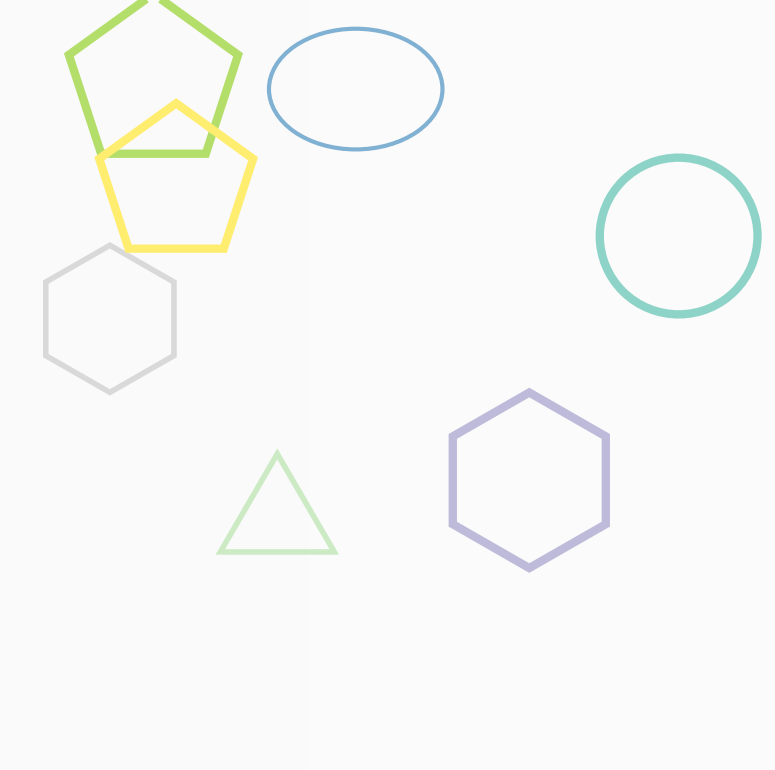[{"shape": "circle", "thickness": 3, "radius": 0.51, "center": [0.876, 0.693]}, {"shape": "hexagon", "thickness": 3, "radius": 0.57, "center": [0.683, 0.376]}, {"shape": "oval", "thickness": 1.5, "radius": 0.56, "center": [0.459, 0.884]}, {"shape": "pentagon", "thickness": 3, "radius": 0.57, "center": [0.198, 0.893]}, {"shape": "hexagon", "thickness": 2, "radius": 0.48, "center": [0.142, 0.586]}, {"shape": "triangle", "thickness": 2, "radius": 0.42, "center": [0.358, 0.326]}, {"shape": "pentagon", "thickness": 3, "radius": 0.52, "center": [0.227, 0.761]}]